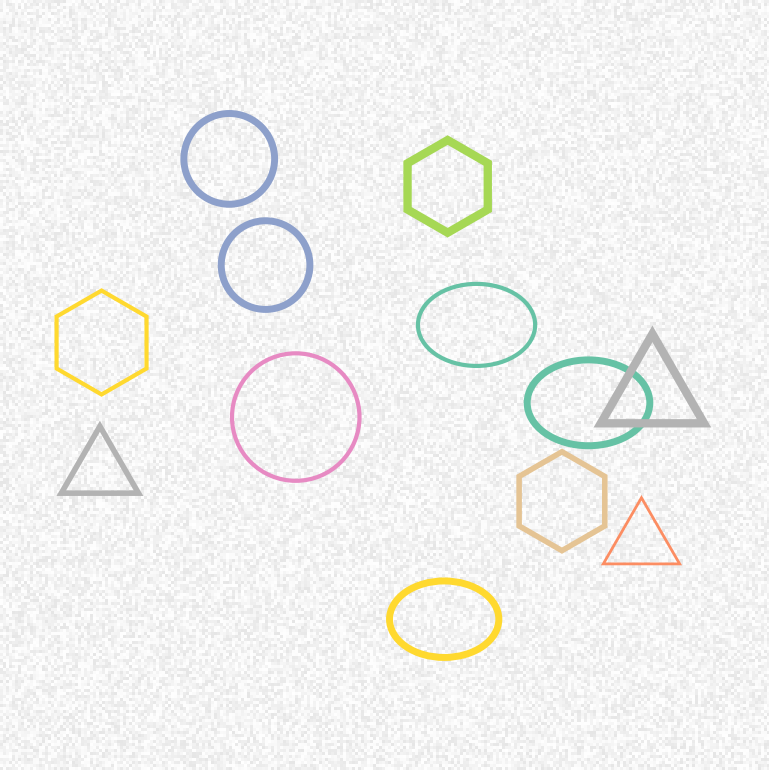[{"shape": "oval", "thickness": 1.5, "radius": 0.38, "center": [0.619, 0.578]}, {"shape": "oval", "thickness": 2.5, "radius": 0.4, "center": [0.764, 0.477]}, {"shape": "triangle", "thickness": 1, "radius": 0.29, "center": [0.833, 0.296]}, {"shape": "circle", "thickness": 2.5, "radius": 0.29, "center": [0.298, 0.794]}, {"shape": "circle", "thickness": 2.5, "radius": 0.29, "center": [0.345, 0.656]}, {"shape": "circle", "thickness": 1.5, "radius": 0.41, "center": [0.384, 0.458]}, {"shape": "hexagon", "thickness": 3, "radius": 0.3, "center": [0.581, 0.758]}, {"shape": "oval", "thickness": 2.5, "radius": 0.35, "center": [0.577, 0.196]}, {"shape": "hexagon", "thickness": 1.5, "radius": 0.34, "center": [0.132, 0.555]}, {"shape": "hexagon", "thickness": 2, "radius": 0.32, "center": [0.73, 0.349]}, {"shape": "triangle", "thickness": 3, "radius": 0.39, "center": [0.847, 0.489]}, {"shape": "triangle", "thickness": 2, "radius": 0.29, "center": [0.13, 0.388]}]